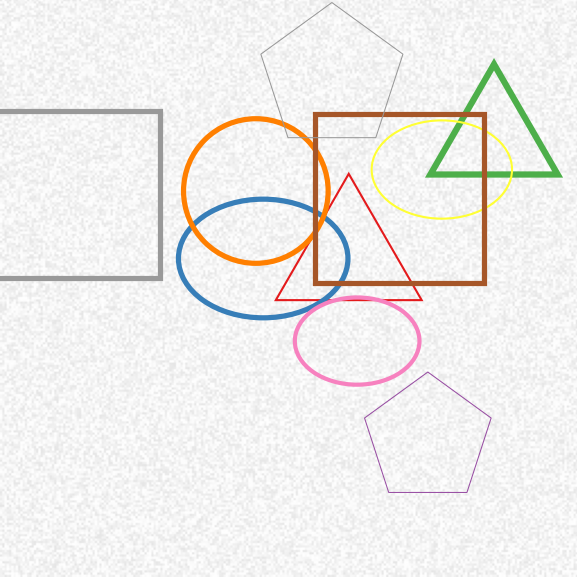[{"shape": "triangle", "thickness": 1, "radius": 0.73, "center": [0.604, 0.552]}, {"shape": "oval", "thickness": 2.5, "radius": 0.73, "center": [0.456, 0.552]}, {"shape": "triangle", "thickness": 3, "radius": 0.64, "center": [0.855, 0.761]}, {"shape": "pentagon", "thickness": 0.5, "radius": 0.58, "center": [0.741, 0.24]}, {"shape": "circle", "thickness": 2.5, "radius": 0.63, "center": [0.443, 0.668]}, {"shape": "oval", "thickness": 1, "radius": 0.61, "center": [0.765, 0.706]}, {"shape": "square", "thickness": 2.5, "radius": 0.73, "center": [0.692, 0.656]}, {"shape": "oval", "thickness": 2, "radius": 0.54, "center": [0.618, 0.409]}, {"shape": "square", "thickness": 2.5, "radius": 0.72, "center": [0.132, 0.663]}, {"shape": "pentagon", "thickness": 0.5, "radius": 0.65, "center": [0.575, 0.865]}]